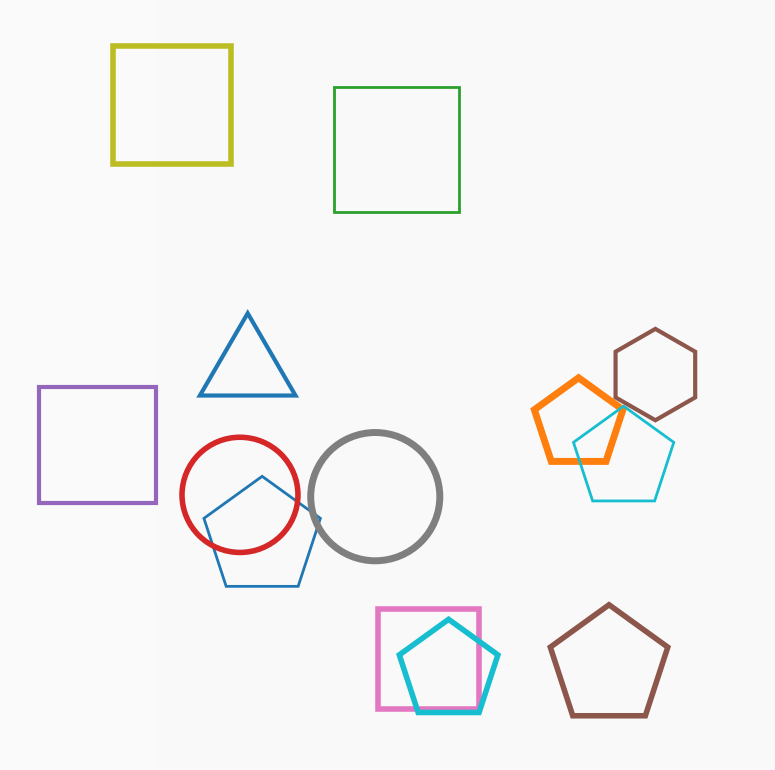[{"shape": "pentagon", "thickness": 1, "radius": 0.39, "center": [0.338, 0.302]}, {"shape": "triangle", "thickness": 1.5, "radius": 0.36, "center": [0.32, 0.522]}, {"shape": "pentagon", "thickness": 2.5, "radius": 0.3, "center": [0.747, 0.449]}, {"shape": "square", "thickness": 1, "radius": 0.4, "center": [0.511, 0.806]}, {"shape": "circle", "thickness": 2, "radius": 0.37, "center": [0.31, 0.357]}, {"shape": "square", "thickness": 1.5, "radius": 0.38, "center": [0.125, 0.422]}, {"shape": "hexagon", "thickness": 1.5, "radius": 0.3, "center": [0.846, 0.514]}, {"shape": "pentagon", "thickness": 2, "radius": 0.4, "center": [0.786, 0.135]}, {"shape": "square", "thickness": 2, "radius": 0.33, "center": [0.553, 0.144]}, {"shape": "circle", "thickness": 2.5, "radius": 0.42, "center": [0.484, 0.355]}, {"shape": "square", "thickness": 2, "radius": 0.38, "center": [0.222, 0.864]}, {"shape": "pentagon", "thickness": 2, "radius": 0.33, "center": [0.579, 0.129]}, {"shape": "pentagon", "thickness": 1, "radius": 0.34, "center": [0.805, 0.404]}]